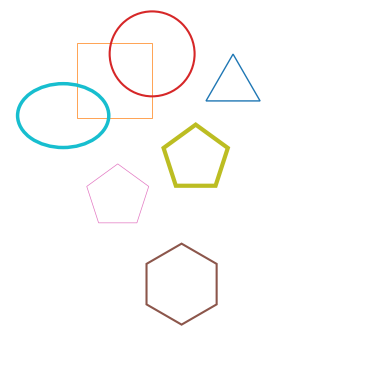[{"shape": "triangle", "thickness": 1, "radius": 0.41, "center": [0.605, 0.778]}, {"shape": "square", "thickness": 0.5, "radius": 0.49, "center": [0.296, 0.791]}, {"shape": "circle", "thickness": 1.5, "radius": 0.55, "center": [0.395, 0.86]}, {"shape": "hexagon", "thickness": 1.5, "radius": 0.53, "center": [0.472, 0.262]}, {"shape": "pentagon", "thickness": 0.5, "radius": 0.42, "center": [0.306, 0.49]}, {"shape": "pentagon", "thickness": 3, "radius": 0.44, "center": [0.508, 0.589]}, {"shape": "oval", "thickness": 2.5, "radius": 0.59, "center": [0.164, 0.7]}]